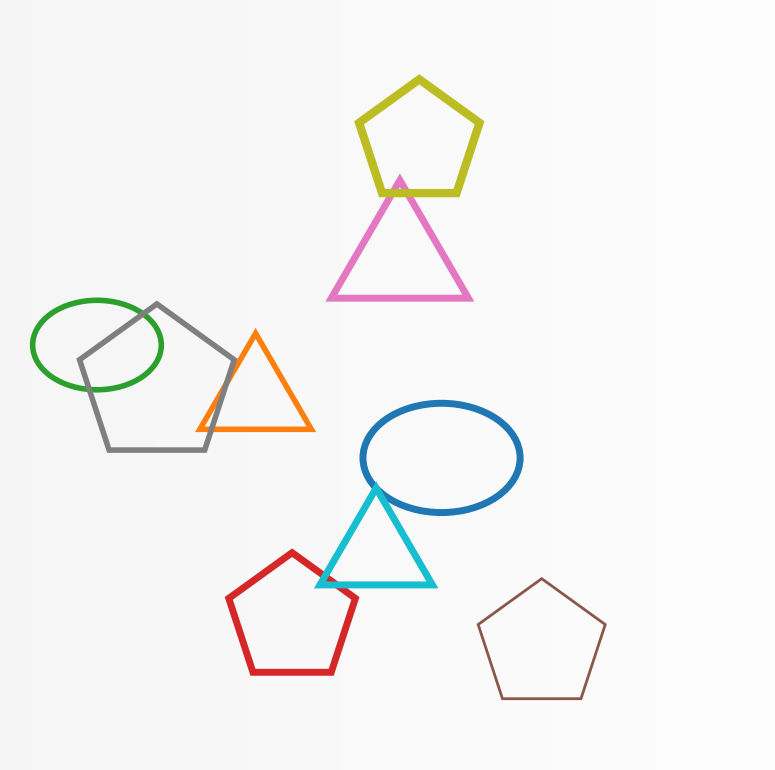[{"shape": "oval", "thickness": 2.5, "radius": 0.51, "center": [0.57, 0.405]}, {"shape": "triangle", "thickness": 2, "radius": 0.42, "center": [0.33, 0.484]}, {"shape": "oval", "thickness": 2, "radius": 0.42, "center": [0.125, 0.552]}, {"shape": "pentagon", "thickness": 2.5, "radius": 0.43, "center": [0.377, 0.196]}, {"shape": "pentagon", "thickness": 1, "radius": 0.43, "center": [0.699, 0.162]}, {"shape": "triangle", "thickness": 2.5, "radius": 0.51, "center": [0.516, 0.664]}, {"shape": "pentagon", "thickness": 2, "radius": 0.52, "center": [0.202, 0.5]}, {"shape": "pentagon", "thickness": 3, "radius": 0.41, "center": [0.541, 0.815]}, {"shape": "triangle", "thickness": 2.5, "radius": 0.42, "center": [0.485, 0.282]}]